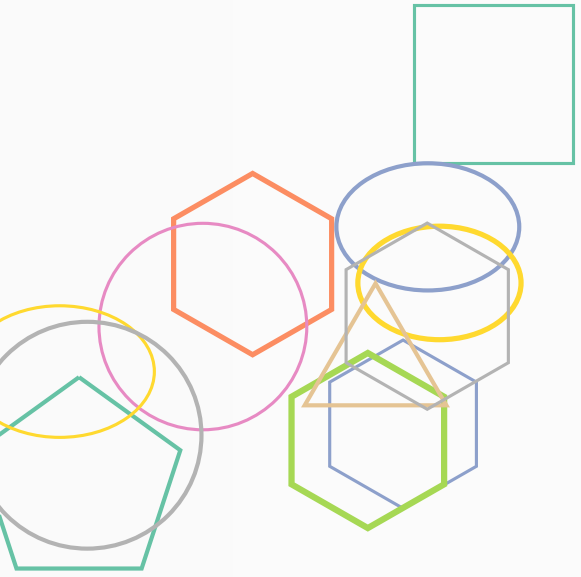[{"shape": "pentagon", "thickness": 2, "radius": 0.92, "center": [0.136, 0.163]}, {"shape": "square", "thickness": 1.5, "radius": 0.68, "center": [0.85, 0.854]}, {"shape": "hexagon", "thickness": 2.5, "radius": 0.78, "center": [0.435, 0.542]}, {"shape": "oval", "thickness": 2, "radius": 0.79, "center": [0.736, 0.606]}, {"shape": "hexagon", "thickness": 1.5, "radius": 0.73, "center": [0.693, 0.265]}, {"shape": "circle", "thickness": 1.5, "radius": 0.89, "center": [0.349, 0.434]}, {"shape": "hexagon", "thickness": 3, "radius": 0.76, "center": [0.633, 0.236]}, {"shape": "oval", "thickness": 2.5, "radius": 0.7, "center": [0.756, 0.509]}, {"shape": "oval", "thickness": 1.5, "radius": 0.81, "center": [0.103, 0.356]}, {"shape": "triangle", "thickness": 2, "radius": 0.7, "center": [0.646, 0.368]}, {"shape": "circle", "thickness": 2, "radius": 0.98, "center": [0.15, 0.245]}, {"shape": "hexagon", "thickness": 1.5, "radius": 0.81, "center": [0.735, 0.452]}]